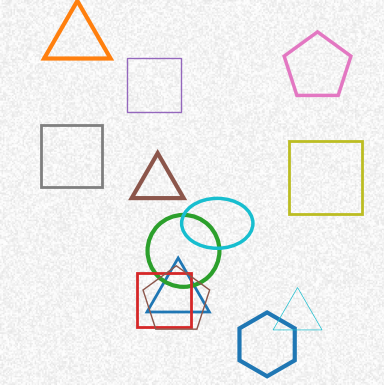[{"shape": "hexagon", "thickness": 3, "radius": 0.41, "center": [0.694, 0.106]}, {"shape": "triangle", "thickness": 2, "radius": 0.47, "center": [0.463, 0.236]}, {"shape": "triangle", "thickness": 3, "radius": 0.5, "center": [0.201, 0.898]}, {"shape": "circle", "thickness": 3, "radius": 0.47, "center": [0.477, 0.348]}, {"shape": "square", "thickness": 2, "radius": 0.35, "center": [0.425, 0.221]}, {"shape": "square", "thickness": 1, "radius": 0.35, "center": [0.399, 0.78]}, {"shape": "triangle", "thickness": 3, "radius": 0.39, "center": [0.41, 0.524]}, {"shape": "pentagon", "thickness": 1, "radius": 0.45, "center": [0.458, 0.219]}, {"shape": "pentagon", "thickness": 2.5, "radius": 0.46, "center": [0.825, 0.826]}, {"shape": "square", "thickness": 2, "radius": 0.4, "center": [0.186, 0.596]}, {"shape": "square", "thickness": 2, "radius": 0.47, "center": [0.845, 0.539]}, {"shape": "triangle", "thickness": 0.5, "radius": 0.37, "center": [0.773, 0.18]}, {"shape": "oval", "thickness": 2.5, "radius": 0.46, "center": [0.564, 0.42]}]